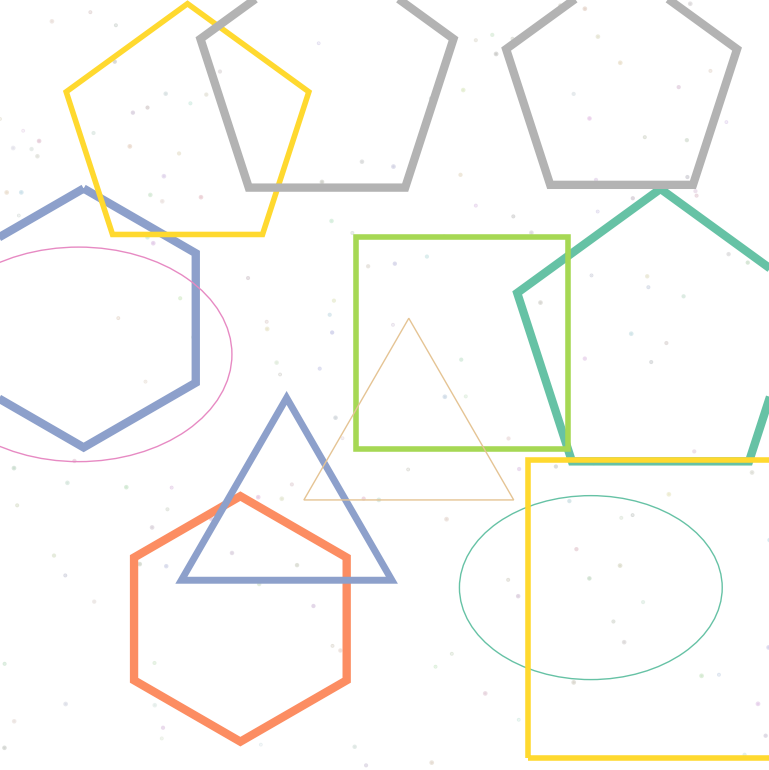[{"shape": "pentagon", "thickness": 3, "radius": 0.98, "center": [0.858, 0.559]}, {"shape": "oval", "thickness": 0.5, "radius": 0.85, "center": [0.767, 0.237]}, {"shape": "hexagon", "thickness": 3, "radius": 0.8, "center": [0.312, 0.196]}, {"shape": "hexagon", "thickness": 3, "radius": 0.84, "center": [0.109, 0.587]}, {"shape": "triangle", "thickness": 2.5, "radius": 0.79, "center": [0.372, 0.325]}, {"shape": "oval", "thickness": 0.5, "radius": 1.0, "center": [0.102, 0.54]}, {"shape": "square", "thickness": 2, "radius": 0.69, "center": [0.6, 0.555]}, {"shape": "pentagon", "thickness": 2, "radius": 0.83, "center": [0.244, 0.83]}, {"shape": "square", "thickness": 2, "radius": 0.97, "center": [0.88, 0.209]}, {"shape": "triangle", "thickness": 0.5, "radius": 0.79, "center": [0.531, 0.429]}, {"shape": "pentagon", "thickness": 3, "radius": 0.79, "center": [0.807, 0.888]}, {"shape": "pentagon", "thickness": 3, "radius": 0.86, "center": [0.425, 0.896]}]